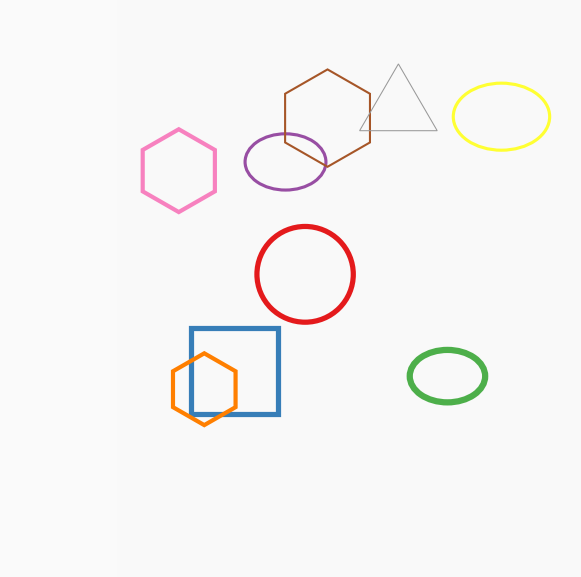[{"shape": "circle", "thickness": 2.5, "radius": 0.41, "center": [0.525, 0.524]}, {"shape": "square", "thickness": 2.5, "radius": 0.37, "center": [0.403, 0.357]}, {"shape": "oval", "thickness": 3, "radius": 0.32, "center": [0.77, 0.348]}, {"shape": "oval", "thickness": 1.5, "radius": 0.35, "center": [0.491, 0.719]}, {"shape": "hexagon", "thickness": 2, "radius": 0.31, "center": [0.351, 0.325]}, {"shape": "oval", "thickness": 1.5, "radius": 0.41, "center": [0.863, 0.797]}, {"shape": "hexagon", "thickness": 1, "radius": 0.42, "center": [0.564, 0.795]}, {"shape": "hexagon", "thickness": 2, "radius": 0.36, "center": [0.308, 0.704]}, {"shape": "triangle", "thickness": 0.5, "radius": 0.39, "center": [0.685, 0.811]}]